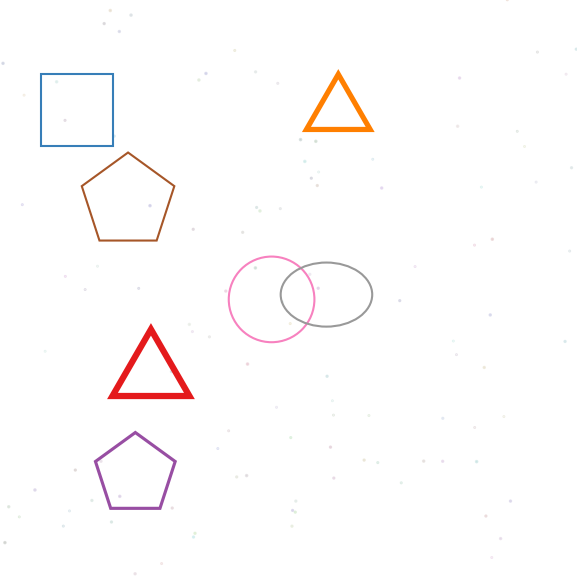[{"shape": "triangle", "thickness": 3, "radius": 0.38, "center": [0.261, 0.352]}, {"shape": "square", "thickness": 1, "radius": 0.31, "center": [0.134, 0.808]}, {"shape": "pentagon", "thickness": 1.5, "radius": 0.36, "center": [0.234, 0.178]}, {"shape": "triangle", "thickness": 2.5, "radius": 0.32, "center": [0.586, 0.807]}, {"shape": "pentagon", "thickness": 1, "radius": 0.42, "center": [0.222, 0.651]}, {"shape": "circle", "thickness": 1, "radius": 0.37, "center": [0.47, 0.481]}, {"shape": "oval", "thickness": 1, "radius": 0.4, "center": [0.565, 0.489]}]